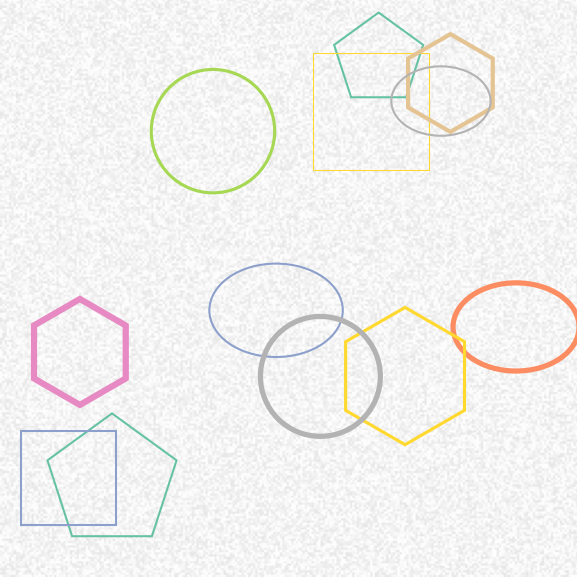[{"shape": "pentagon", "thickness": 1, "radius": 0.41, "center": [0.656, 0.896]}, {"shape": "pentagon", "thickness": 1, "radius": 0.59, "center": [0.194, 0.166]}, {"shape": "oval", "thickness": 2.5, "radius": 0.55, "center": [0.894, 0.433]}, {"shape": "oval", "thickness": 1, "radius": 0.58, "center": [0.478, 0.462]}, {"shape": "square", "thickness": 1, "radius": 0.41, "center": [0.119, 0.171]}, {"shape": "hexagon", "thickness": 3, "radius": 0.46, "center": [0.138, 0.39]}, {"shape": "circle", "thickness": 1.5, "radius": 0.53, "center": [0.369, 0.772]}, {"shape": "square", "thickness": 0.5, "radius": 0.5, "center": [0.643, 0.806]}, {"shape": "hexagon", "thickness": 1.5, "radius": 0.59, "center": [0.701, 0.348]}, {"shape": "hexagon", "thickness": 2, "radius": 0.42, "center": [0.78, 0.855]}, {"shape": "oval", "thickness": 1, "radius": 0.43, "center": [0.764, 0.824]}, {"shape": "circle", "thickness": 2.5, "radius": 0.52, "center": [0.555, 0.347]}]